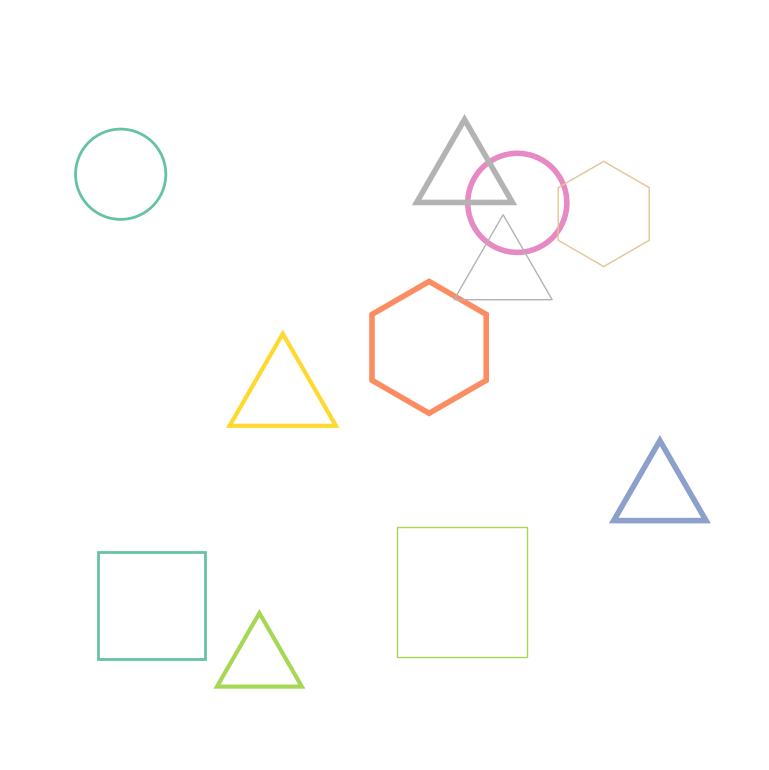[{"shape": "circle", "thickness": 1, "radius": 0.29, "center": [0.157, 0.774]}, {"shape": "square", "thickness": 1, "radius": 0.35, "center": [0.197, 0.213]}, {"shape": "hexagon", "thickness": 2, "radius": 0.43, "center": [0.557, 0.549]}, {"shape": "triangle", "thickness": 2, "radius": 0.35, "center": [0.857, 0.359]}, {"shape": "circle", "thickness": 2, "radius": 0.32, "center": [0.672, 0.737]}, {"shape": "triangle", "thickness": 1.5, "radius": 0.32, "center": [0.337, 0.14]}, {"shape": "square", "thickness": 0.5, "radius": 0.42, "center": [0.6, 0.231]}, {"shape": "triangle", "thickness": 1.5, "radius": 0.4, "center": [0.367, 0.487]}, {"shape": "hexagon", "thickness": 0.5, "radius": 0.34, "center": [0.784, 0.722]}, {"shape": "triangle", "thickness": 0.5, "radius": 0.37, "center": [0.653, 0.648]}, {"shape": "triangle", "thickness": 2, "radius": 0.36, "center": [0.603, 0.773]}]